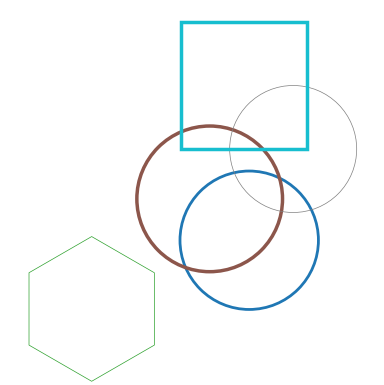[{"shape": "circle", "thickness": 2, "radius": 0.9, "center": [0.647, 0.376]}, {"shape": "hexagon", "thickness": 0.5, "radius": 0.94, "center": [0.238, 0.198]}, {"shape": "circle", "thickness": 2.5, "radius": 0.95, "center": [0.545, 0.483]}, {"shape": "circle", "thickness": 0.5, "radius": 0.82, "center": [0.762, 0.613]}, {"shape": "square", "thickness": 2.5, "radius": 0.82, "center": [0.633, 0.778]}]